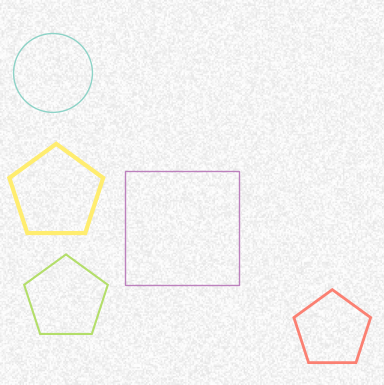[{"shape": "circle", "thickness": 1, "radius": 0.51, "center": [0.138, 0.811]}, {"shape": "pentagon", "thickness": 2, "radius": 0.52, "center": [0.863, 0.143]}, {"shape": "pentagon", "thickness": 1.5, "radius": 0.57, "center": [0.171, 0.225]}, {"shape": "square", "thickness": 1, "radius": 0.74, "center": [0.473, 0.408]}, {"shape": "pentagon", "thickness": 3, "radius": 0.64, "center": [0.146, 0.498]}]